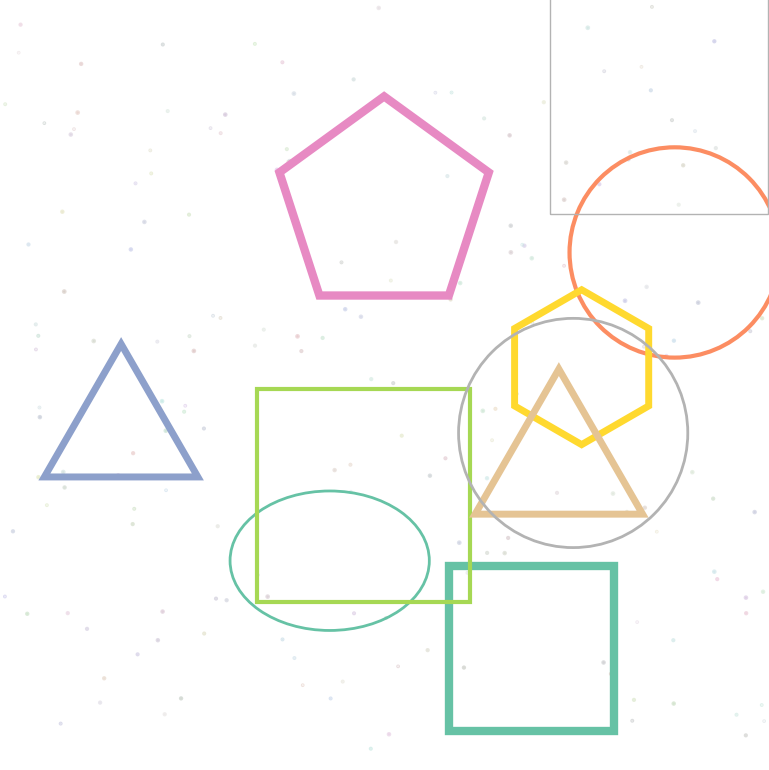[{"shape": "square", "thickness": 3, "radius": 0.53, "center": [0.69, 0.158]}, {"shape": "oval", "thickness": 1, "radius": 0.65, "center": [0.428, 0.272]}, {"shape": "circle", "thickness": 1.5, "radius": 0.68, "center": [0.876, 0.672]}, {"shape": "triangle", "thickness": 2.5, "radius": 0.58, "center": [0.157, 0.438]}, {"shape": "pentagon", "thickness": 3, "radius": 0.71, "center": [0.499, 0.732]}, {"shape": "square", "thickness": 1.5, "radius": 0.69, "center": [0.472, 0.357]}, {"shape": "hexagon", "thickness": 2.5, "radius": 0.5, "center": [0.755, 0.523]}, {"shape": "triangle", "thickness": 2.5, "radius": 0.63, "center": [0.726, 0.395]}, {"shape": "square", "thickness": 0.5, "radius": 0.71, "center": [0.856, 0.864]}, {"shape": "circle", "thickness": 1, "radius": 0.74, "center": [0.744, 0.438]}]